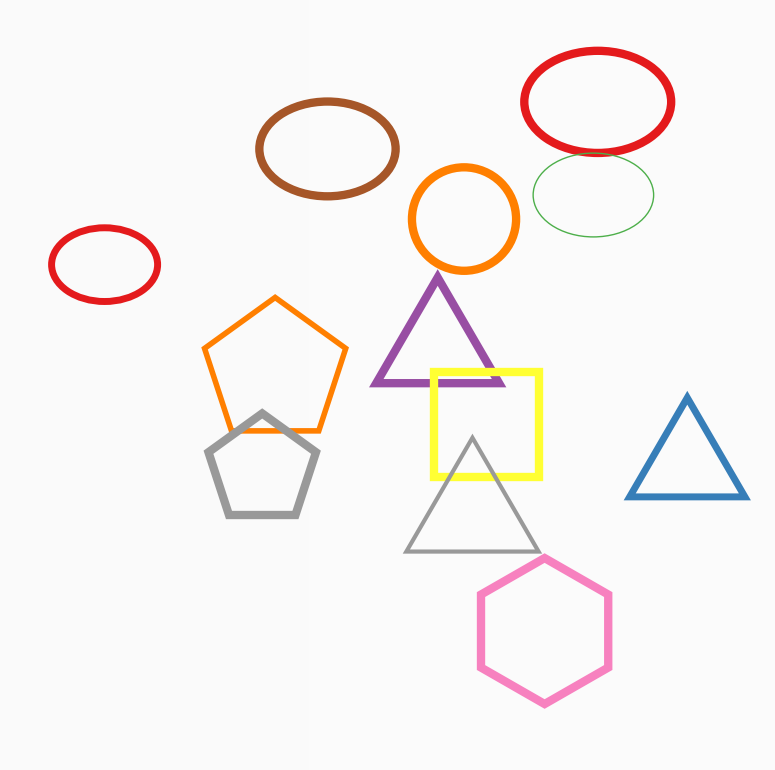[{"shape": "oval", "thickness": 3, "radius": 0.47, "center": [0.771, 0.868]}, {"shape": "oval", "thickness": 2.5, "radius": 0.34, "center": [0.135, 0.656]}, {"shape": "triangle", "thickness": 2.5, "radius": 0.43, "center": [0.887, 0.398]}, {"shape": "oval", "thickness": 0.5, "radius": 0.39, "center": [0.766, 0.747]}, {"shape": "triangle", "thickness": 3, "radius": 0.46, "center": [0.565, 0.548]}, {"shape": "circle", "thickness": 3, "radius": 0.34, "center": [0.599, 0.716]}, {"shape": "pentagon", "thickness": 2, "radius": 0.48, "center": [0.355, 0.518]}, {"shape": "square", "thickness": 3, "radius": 0.34, "center": [0.628, 0.449]}, {"shape": "oval", "thickness": 3, "radius": 0.44, "center": [0.423, 0.807]}, {"shape": "hexagon", "thickness": 3, "radius": 0.47, "center": [0.703, 0.18]}, {"shape": "pentagon", "thickness": 3, "radius": 0.36, "center": [0.338, 0.39]}, {"shape": "triangle", "thickness": 1.5, "radius": 0.49, "center": [0.61, 0.333]}]